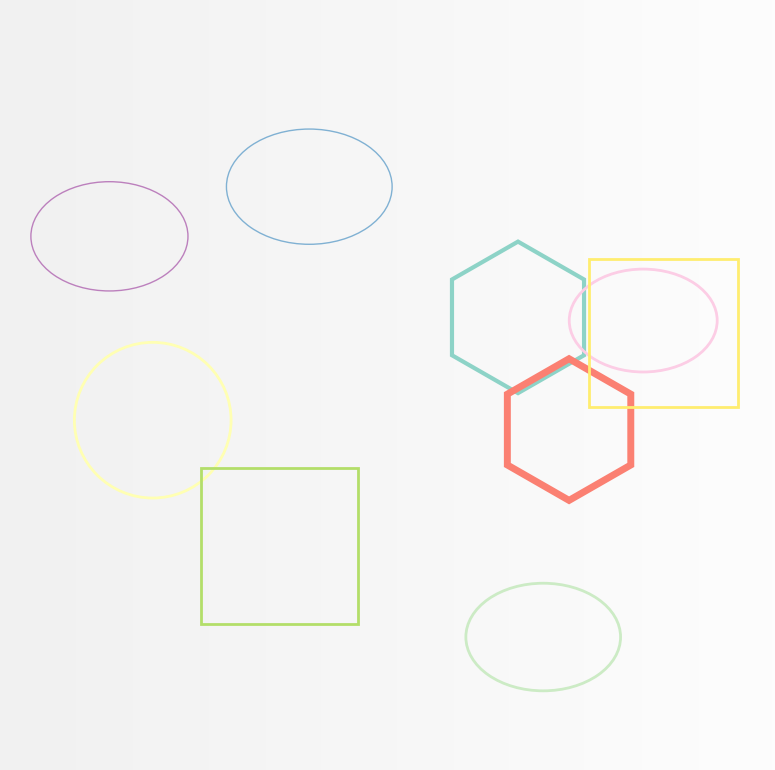[{"shape": "hexagon", "thickness": 1.5, "radius": 0.49, "center": [0.668, 0.588]}, {"shape": "circle", "thickness": 1, "radius": 0.51, "center": [0.197, 0.454]}, {"shape": "hexagon", "thickness": 2.5, "radius": 0.46, "center": [0.734, 0.442]}, {"shape": "oval", "thickness": 0.5, "radius": 0.53, "center": [0.399, 0.758]}, {"shape": "square", "thickness": 1, "radius": 0.51, "center": [0.361, 0.291]}, {"shape": "oval", "thickness": 1, "radius": 0.48, "center": [0.83, 0.584]}, {"shape": "oval", "thickness": 0.5, "radius": 0.51, "center": [0.141, 0.693]}, {"shape": "oval", "thickness": 1, "radius": 0.5, "center": [0.701, 0.173]}, {"shape": "square", "thickness": 1, "radius": 0.48, "center": [0.856, 0.567]}]